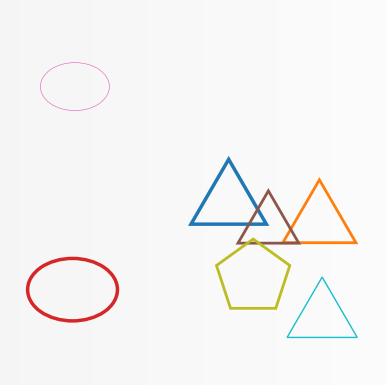[{"shape": "triangle", "thickness": 2.5, "radius": 0.56, "center": [0.59, 0.474]}, {"shape": "triangle", "thickness": 2, "radius": 0.54, "center": [0.824, 0.424]}, {"shape": "oval", "thickness": 2.5, "radius": 0.58, "center": [0.187, 0.248]}, {"shape": "triangle", "thickness": 2, "radius": 0.45, "center": [0.693, 0.414]}, {"shape": "oval", "thickness": 0.5, "radius": 0.45, "center": [0.193, 0.775]}, {"shape": "pentagon", "thickness": 2, "radius": 0.5, "center": [0.653, 0.28]}, {"shape": "triangle", "thickness": 1, "radius": 0.52, "center": [0.831, 0.176]}]